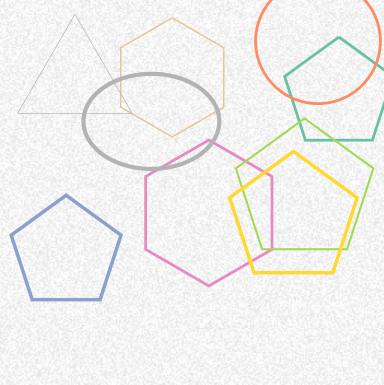[{"shape": "pentagon", "thickness": 2, "radius": 0.74, "center": [0.88, 0.756]}, {"shape": "circle", "thickness": 2, "radius": 0.81, "center": [0.826, 0.893]}, {"shape": "pentagon", "thickness": 2.5, "radius": 0.75, "center": [0.172, 0.343]}, {"shape": "hexagon", "thickness": 2, "radius": 0.95, "center": [0.542, 0.447]}, {"shape": "pentagon", "thickness": 1.5, "radius": 0.94, "center": [0.791, 0.505]}, {"shape": "pentagon", "thickness": 2.5, "radius": 0.87, "center": [0.762, 0.433]}, {"shape": "hexagon", "thickness": 1, "radius": 0.77, "center": [0.447, 0.799]}, {"shape": "oval", "thickness": 3, "radius": 0.88, "center": [0.393, 0.685]}, {"shape": "triangle", "thickness": 0.5, "radius": 0.86, "center": [0.195, 0.791]}]